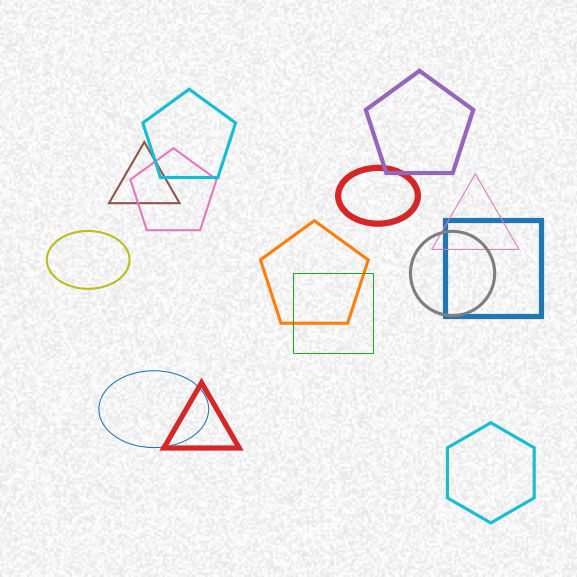[{"shape": "oval", "thickness": 0.5, "radius": 0.48, "center": [0.266, 0.291]}, {"shape": "square", "thickness": 2.5, "radius": 0.42, "center": [0.854, 0.535]}, {"shape": "pentagon", "thickness": 1.5, "radius": 0.49, "center": [0.544, 0.519]}, {"shape": "square", "thickness": 0.5, "radius": 0.35, "center": [0.577, 0.457]}, {"shape": "oval", "thickness": 3, "radius": 0.35, "center": [0.655, 0.66]}, {"shape": "triangle", "thickness": 2.5, "radius": 0.38, "center": [0.349, 0.261]}, {"shape": "pentagon", "thickness": 2, "radius": 0.49, "center": [0.726, 0.779]}, {"shape": "triangle", "thickness": 1, "radius": 0.35, "center": [0.25, 0.683]}, {"shape": "triangle", "thickness": 0.5, "radius": 0.44, "center": [0.823, 0.611]}, {"shape": "pentagon", "thickness": 1, "radius": 0.39, "center": [0.3, 0.664]}, {"shape": "circle", "thickness": 1.5, "radius": 0.36, "center": [0.784, 0.526]}, {"shape": "oval", "thickness": 1, "radius": 0.36, "center": [0.153, 0.549]}, {"shape": "hexagon", "thickness": 1.5, "radius": 0.43, "center": [0.85, 0.18]}, {"shape": "pentagon", "thickness": 1.5, "radius": 0.42, "center": [0.328, 0.76]}]